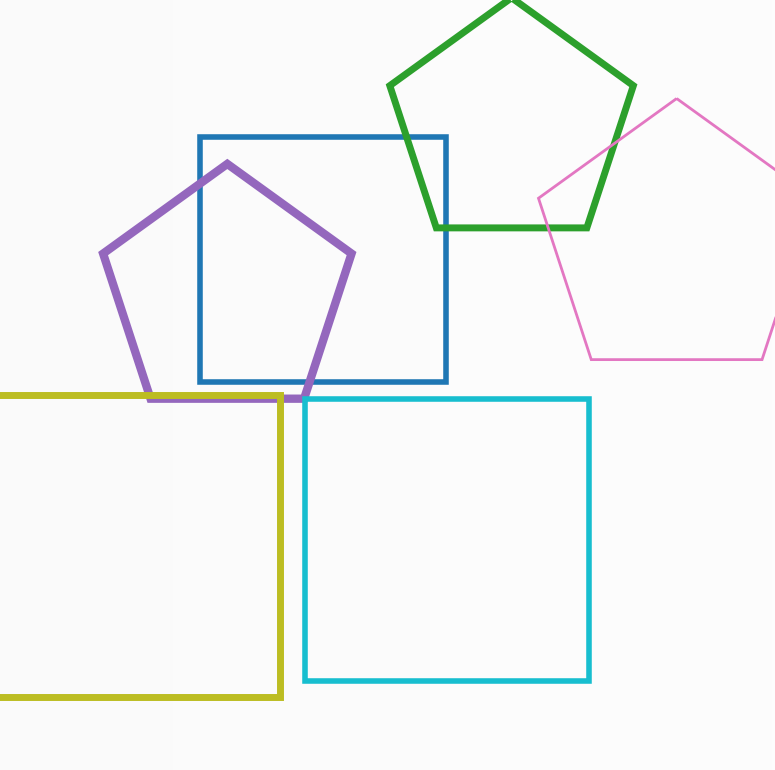[{"shape": "square", "thickness": 2, "radius": 0.79, "center": [0.417, 0.663]}, {"shape": "pentagon", "thickness": 2.5, "radius": 0.83, "center": [0.66, 0.838]}, {"shape": "pentagon", "thickness": 3, "radius": 0.84, "center": [0.293, 0.619]}, {"shape": "pentagon", "thickness": 1, "radius": 0.94, "center": [0.873, 0.685]}, {"shape": "square", "thickness": 2.5, "radius": 0.98, "center": [0.165, 0.291]}, {"shape": "square", "thickness": 2, "radius": 0.92, "center": [0.577, 0.299]}]